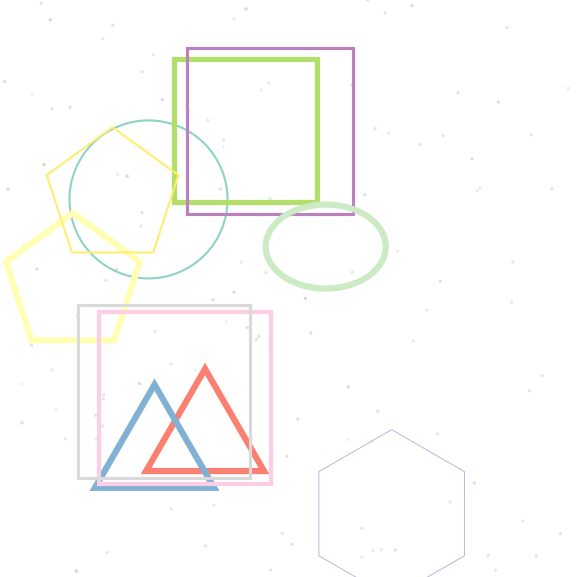[{"shape": "circle", "thickness": 1, "radius": 0.68, "center": [0.257, 0.654]}, {"shape": "pentagon", "thickness": 3, "radius": 0.61, "center": [0.126, 0.508]}, {"shape": "hexagon", "thickness": 0.5, "radius": 0.73, "center": [0.678, 0.11]}, {"shape": "triangle", "thickness": 3, "radius": 0.59, "center": [0.355, 0.242]}, {"shape": "triangle", "thickness": 3, "radius": 0.6, "center": [0.268, 0.214]}, {"shape": "square", "thickness": 2.5, "radius": 0.62, "center": [0.425, 0.773]}, {"shape": "square", "thickness": 2, "radius": 0.74, "center": [0.32, 0.31]}, {"shape": "square", "thickness": 1.5, "radius": 0.75, "center": [0.284, 0.321]}, {"shape": "square", "thickness": 1.5, "radius": 0.72, "center": [0.468, 0.772]}, {"shape": "oval", "thickness": 3, "radius": 0.52, "center": [0.564, 0.572]}, {"shape": "pentagon", "thickness": 1, "radius": 0.6, "center": [0.195, 0.659]}]